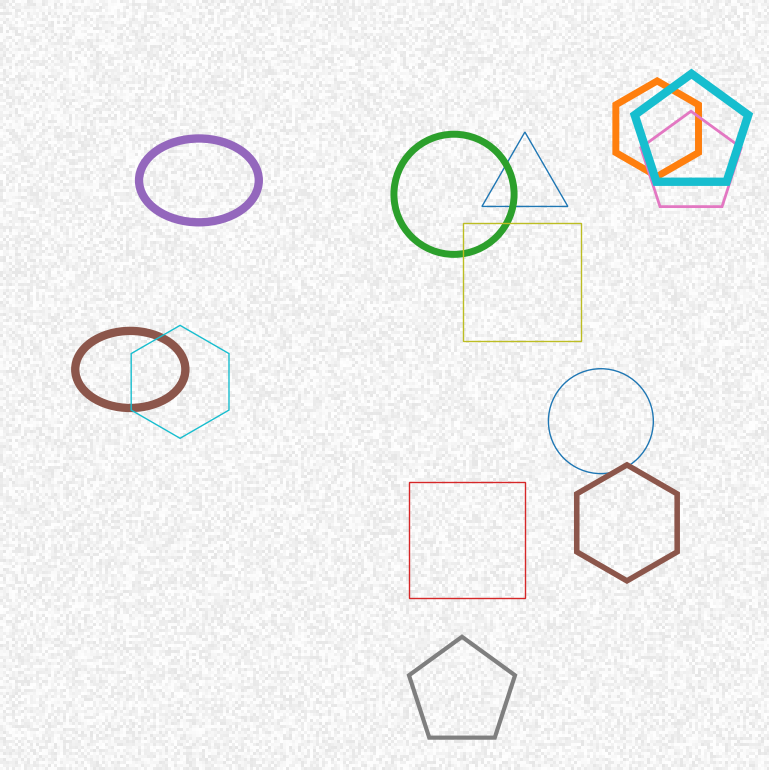[{"shape": "triangle", "thickness": 0.5, "radius": 0.32, "center": [0.682, 0.764]}, {"shape": "circle", "thickness": 0.5, "radius": 0.34, "center": [0.78, 0.453]}, {"shape": "hexagon", "thickness": 2.5, "radius": 0.31, "center": [0.853, 0.833]}, {"shape": "circle", "thickness": 2.5, "radius": 0.39, "center": [0.59, 0.748]}, {"shape": "square", "thickness": 0.5, "radius": 0.38, "center": [0.607, 0.299]}, {"shape": "oval", "thickness": 3, "radius": 0.39, "center": [0.258, 0.766]}, {"shape": "oval", "thickness": 3, "radius": 0.36, "center": [0.169, 0.52]}, {"shape": "hexagon", "thickness": 2, "radius": 0.38, "center": [0.814, 0.321]}, {"shape": "pentagon", "thickness": 1, "radius": 0.34, "center": [0.897, 0.787]}, {"shape": "pentagon", "thickness": 1.5, "radius": 0.36, "center": [0.6, 0.101]}, {"shape": "square", "thickness": 0.5, "radius": 0.38, "center": [0.678, 0.634]}, {"shape": "hexagon", "thickness": 0.5, "radius": 0.37, "center": [0.234, 0.504]}, {"shape": "pentagon", "thickness": 3, "radius": 0.39, "center": [0.898, 0.827]}]